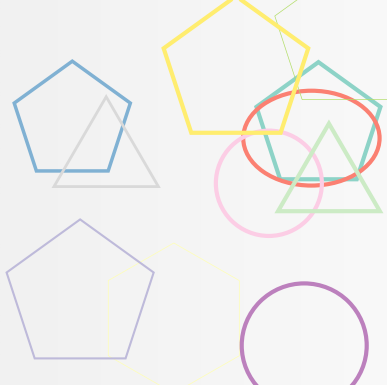[{"shape": "pentagon", "thickness": 3, "radius": 0.84, "center": [0.822, 0.67]}, {"shape": "hexagon", "thickness": 0.5, "radius": 0.98, "center": [0.448, 0.174]}, {"shape": "pentagon", "thickness": 1.5, "radius": 1.0, "center": [0.207, 0.231]}, {"shape": "oval", "thickness": 3, "radius": 0.88, "center": [0.804, 0.641]}, {"shape": "pentagon", "thickness": 2.5, "radius": 0.79, "center": [0.187, 0.683]}, {"shape": "pentagon", "thickness": 0.5, "radius": 0.97, "center": [0.894, 0.898]}, {"shape": "circle", "thickness": 3, "radius": 0.68, "center": [0.694, 0.524]}, {"shape": "triangle", "thickness": 2, "radius": 0.78, "center": [0.274, 0.593]}, {"shape": "circle", "thickness": 3, "radius": 0.81, "center": [0.785, 0.103]}, {"shape": "triangle", "thickness": 3, "radius": 0.76, "center": [0.849, 0.527]}, {"shape": "pentagon", "thickness": 3, "radius": 0.98, "center": [0.609, 0.814]}]